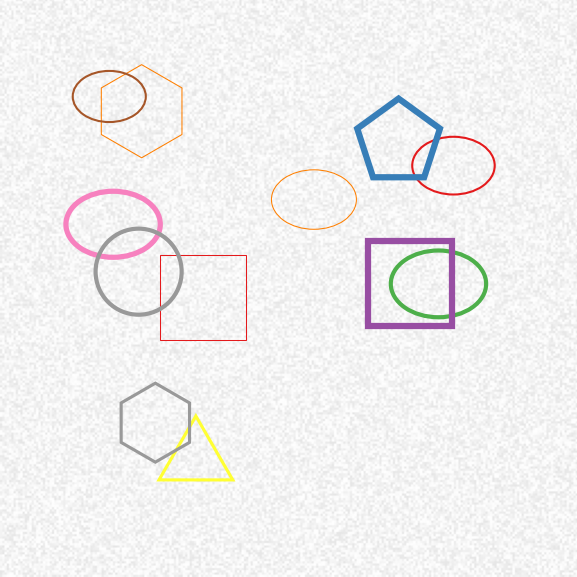[{"shape": "oval", "thickness": 1, "radius": 0.36, "center": [0.785, 0.712]}, {"shape": "square", "thickness": 0.5, "radius": 0.37, "center": [0.352, 0.484]}, {"shape": "pentagon", "thickness": 3, "radius": 0.38, "center": [0.69, 0.753]}, {"shape": "oval", "thickness": 2, "radius": 0.41, "center": [0.759, 0.508]}, {"shape": "square", "thickness": 3, "radius": 0.37, "center": [0.71, 0.508]}, {"shape": "oval", "thickness": 0.5, "radius": 0.37, "center": [0.544, 0.654]}, {"shape": "hexagon", "thickness": 0.5, "radius": 0.4, "center": [0.245, 0.807]}, {"shape": "triangle", "thickness": 1.5, "radius": 0.37, "center": [0.339, 0.205]}, {"shape": "oval", "thickness": 1, "radius": 0.32, "center": [0.189, 0.832]}, {"shape": "oval", "thickness": 2.5, "radius": 0.41, "center": [0.196, 0.611]}, {"shape": "hexagon", "thickness": 1.5, "radius": 0.34, "center": [0.269, 0.267]}, {"shape": "circle", "thickness": 2, "radius": 0.37, "center": [0.24, 0.529]}]